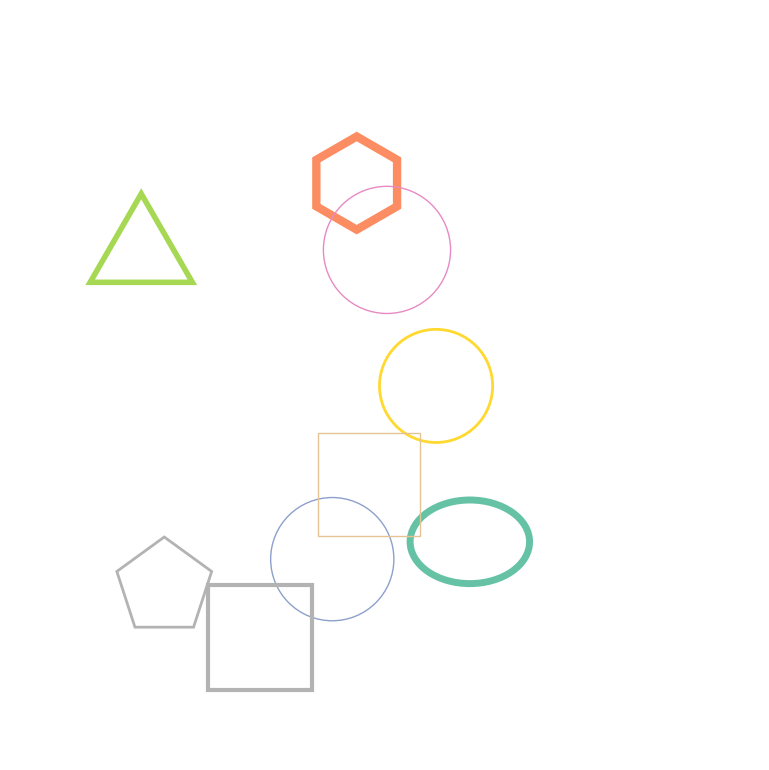[{"shape": "oval", "thickness": 2.5, "radius": 0.39, "center": [0.61, 0.296]}, {"shape": "hexagon", "thickness": 3, "radius": 0.3, "center": [0.463, 0.762]}, {"shape": "circle", "thickness": 0.5, "radius": 0.4, "center": [0.432, 0.274]}, {"shape": "circle", "thickness": 0.5, "radius": 0.41, "center": [0.503, 0.675]}, {"shape": "triangle", "thickness": 2, "radius": 0.38, "center": [0.183, 0.672]}, {"shape": "circle", "thickness": 1, "radius": 0.37, "center": [0.566, 0.499]}, {"shape": "square", "thickness": 0.5, "radius": 0.33, "center": [0.479, 0.371]}, {"shape": "square", "thickness": 1.5, "radius": 0.34, "center": [0.338, 0.172]}, {"shape": "pentagon", "thickness": 1, "radius": 0.32, "center": [0.213, 0.238]}]